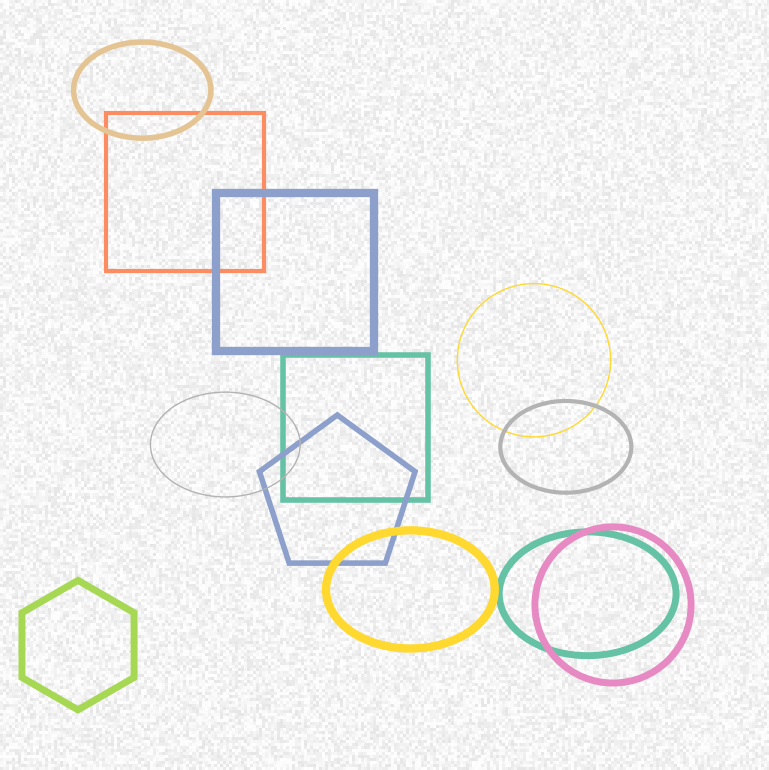[{"shape": "square", "thickness": 2, "radius": 0.47, "center": [0.462, 0.445]}, {"shape": "oval", "thickness": 2.5, "radius": 0.57, "center": [0.763, 0.229]}, {"shape": "square", "thickness": 1.5, "radius": 0.51, "center": [0.24, 0.751]}, {"shape": "square", "thickness": 3, "radius": 0.51, "center": [0.383, 0.646]}, {"shape": "pentagon", "thickness": 2, "radius": 0.53, "center": [0.438, 0.355]}, {"shape": "circle", "thickness": 2.5, "radius": 0.51, "center": [0.796, 0.214]}, {"shape": "hexagon", "thickness": 2.5, "radius": 0.42, "center": [0.101, 0.162]}, {"shape": "oval", "thickness": 3, "radius": 0.55, "center": [0.533, 0.235]}, {"shape": "circle", "thickness": 0.5, "radius": 0.5, "center": [0.693, 0.532]}, {"shape": "oval", "thickness": 2, "radius": 0.45, "center": [0.185, 0.883]}, {"shape": "oval", "thickness": 1.5, "radius": 0.43, "center": [0.735, 0.42]}, {"shape": "oval", "thickness": 0.5, "radius": 0.49, "center": [0.293, 0.423]}]